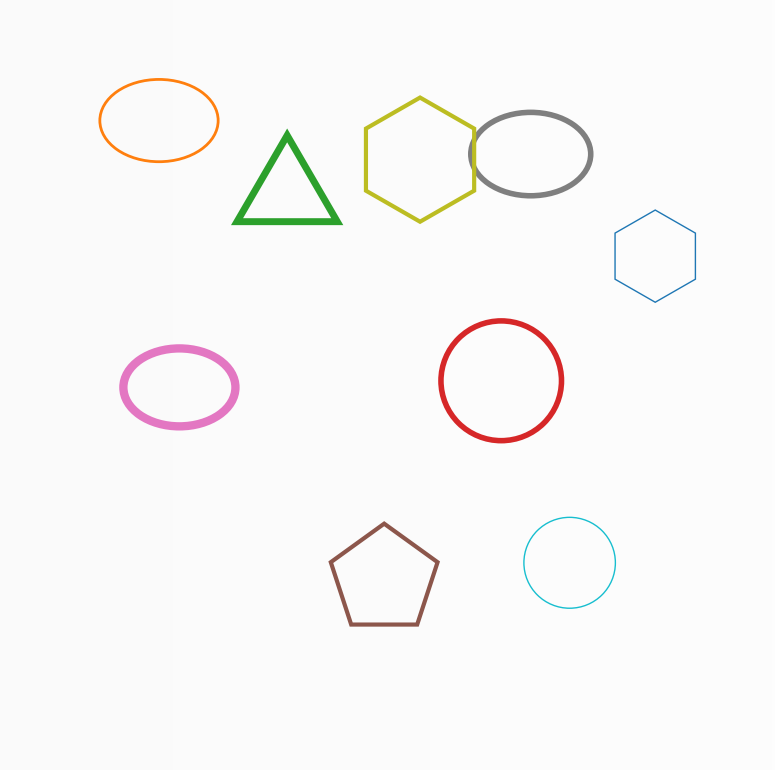[{"shape": "hexagon", "thickness": 0.5, "radius": 0.3, "center": [0.845, 0.667]}, {"shape": "oval", "thickness": 1, "radius": 0.38, "center": [0.205, 0.843]}, {"shape": "triangle", "thickness": 2.5, "radius": 0.37, "center": [0.371, 0.749]}, {"shape": "circle", "thickness": 2, "radius": 0.39, "center": [0.647, 0.505]}, {"shape": "pentagon", "thickness": 1.5, "radius": 0.36, "center": [0.496, 0.247]}, {"shape": "oval", "thickness": 3, "radius": 0.36, "center": [0.232, 0.497]}, {"shape": "oval", "thickness": 2, "radius": 0.39, "center": [0.685, 0.8]}, {"shape": "hexagon", "thickness": 1.5, "radius": 0.4, "center": [0.542, 0.793]}, {"shape": "circle", "thickness": 0.5, "radius": 0.3, "center": [0.735, 0.269]}]